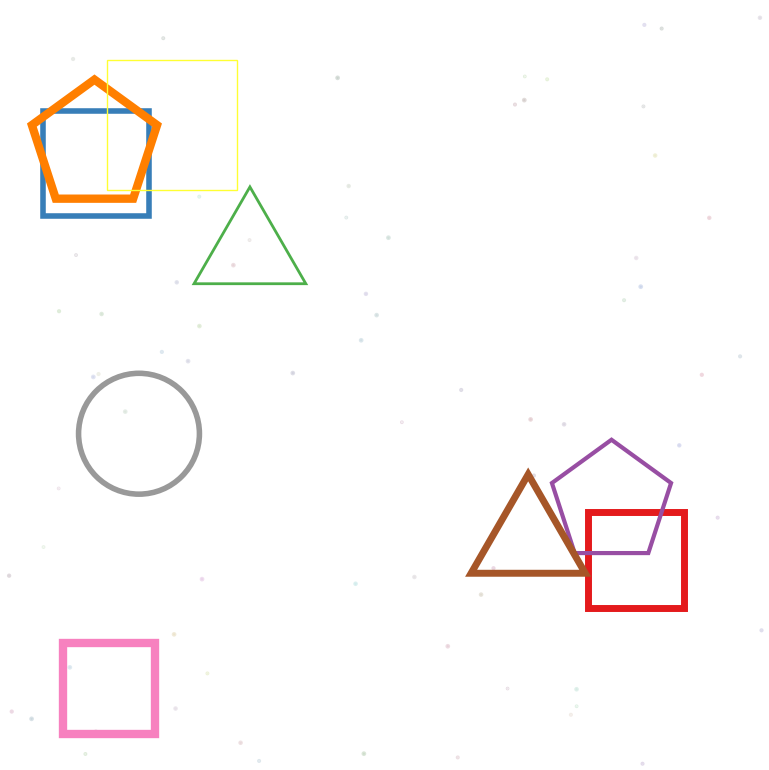[{"shape": "square", "thickness": 2.5, "radius": 0.31, "center": [0.826, 0.273]}, {"shape": "square", "thickness": 2, "radius": 0.34, "center": [0.125, 0.788]}, {"shape": "triangle", "thickness": 1, "radius": 0.42, "center": [0.325, 0.673]}, {"shape": "pentagon", "thickness": 1.5, "radius": 0.41, "center": [0.794, 0.348]}, {"shape": "pentagon", "thickness": 3, "radius": 0.43, "center": [0.123, 0.811]}, {"shape": "square", "thickness": 0.5, "radius": 0.42, "center": [0.224, 0.838]}, {"shape": "triangle", "thickness": 2.5, "radius": 0.43, "center": [0.686, 0.298]}, {"shape": "square", "thickness": 3, "radius": 0.3, "center": [0.142, 0.106]}, {"shape": "circle", "thickness": 2, "radius": 0.39, "center": [0.181, 0.437]}]